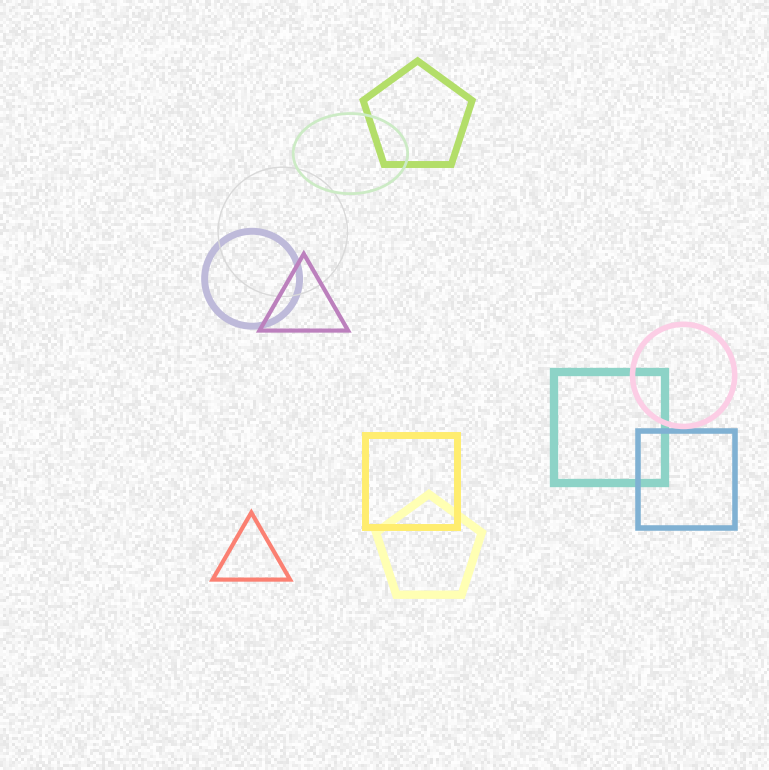[{"shape": "square", "thickness": 3, "radius": 0.36, "center": [0.792, 0.445]}, {"shape": "pentagon", "thickness": 3, "radius": 0.36, "center": [0.557, 0.286]}, {"shape": "circle", "thickness": 2.5, "radius": 0.31, "center": [0.327, 0.638]}, {"shape": "triangle", "thickness": 1.5, "radius": 0.29, "center": [0.326, 0.276]}, {"shape": "square", "thickness": 2, "radius": 0.31, "center": [0.891, 0.377]}, {"shape": "pentagon", "thickness": 2.5, "radius": 0.37, "center": [0.542, 0.847]}, {"shape": "circle", "thickness": 2, "radius": 0.33, "center": [0.888, 0.513]}, {"shape": "circle", "thickness": 0.5, "radius": 0.42, "center": [0.367, 0.699]}, {"shape": "triangle", "thickness": 1.5, "radius": 0.33, "center": [0.395, 0.604]}, {"shape": "oval", "thickness": 1, "radius": 0.37, "center": [0.455, 0.801]}, {"shape": "square", "thickness": 2.5, "radius": 0.3, "center": [0.534, 0.375]}]